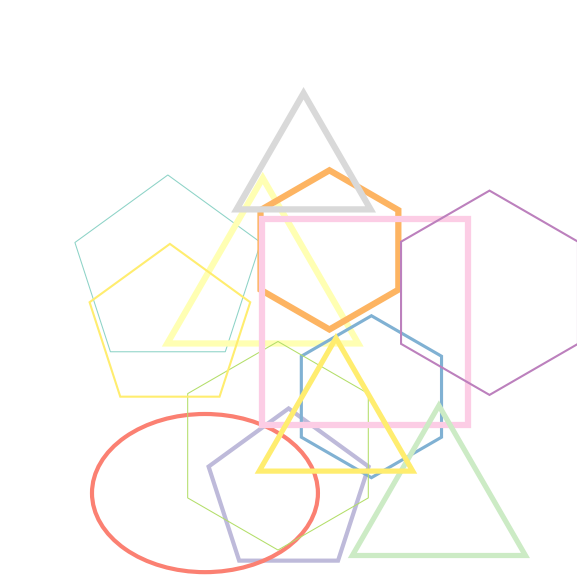[{"shape": "pentagon", "thickness": 0.5, "radius": 0.85, "center": [0.291, 0.527]}, {"shape": "triangle", "thickness": 3, "radius": 0.95, "center": [0.455, 0.5]}, {"shape": "pentagon", "thickness": 2, "radius": 0.73, "center": [0.5, 0.146]}, {"shape": "oval", "thickness": 2, "radius": 0.98, "center": [0.355, 0.145]}, {"shape": "hexagon", "thickness": 1.5, "radius": 0.7, "center": [0.643, 0.312]}, {"shape": "hexagon", "thickness": 3, "radius": 0.69, "center": [0.57, 0.566]}, {"shape": "hexagon", "thickness": 0.5, "radius": 0.9, "center": [0.481, 0.227]}, {"shape": "square", "thickness": 3, "radius": 0.89, "center": [0.632, 0.442]}, {"shape": "triangle", "thickness": 3, "radius": 0.67, "center": [0.526, 0.704]}, {"shape": "hexagon", "thickness": 1, "radius": 0.88, "center": [0.848, 0.492]}, {"shape": "triangle", "thickness": 2.5, "radius": 0.87, "center": [0.76, 0.124]}, {"shape": "pentagon", "thickness": 1, "radius": 0.73, "center": [0.294, 0.431]}, {"shape": "triangle", "thickness": 2.5, "radius": 0.77, "center": [0.582, 0.26]}]